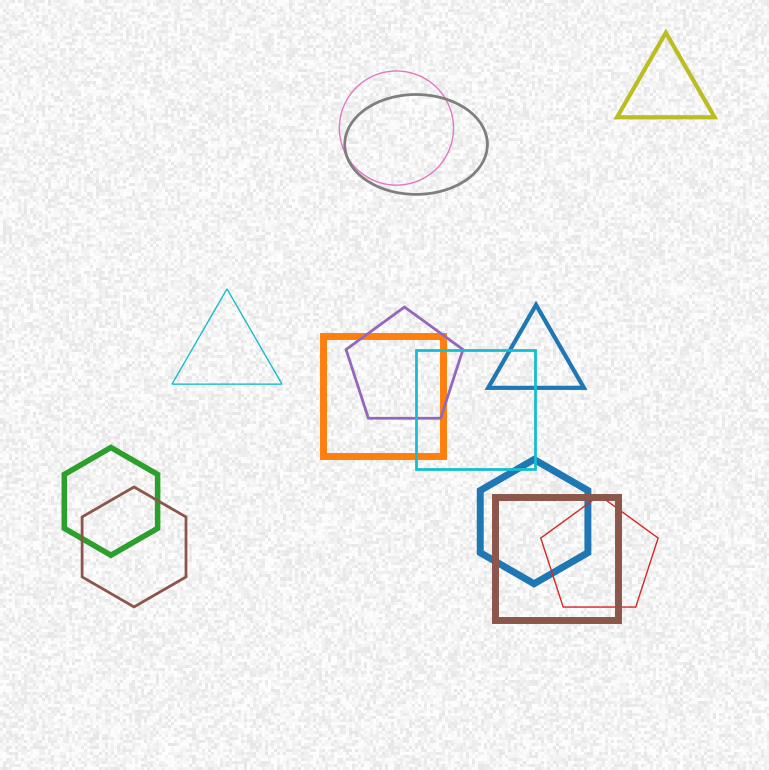[{"shape": "hexagon", "thickness": 2.5, "radius": 0.4, "center": [0.694, 0.323]}, {"shape": "triangle", "thickness": 1.5, "radius": 0.36, "center": [0.696, 0.532]}, {"shape": "square", "thickness": 2.5, "radius": 0.39, "center": [0.497, 0.485]}, {"shape": "hexagon", "thickness": 2, "radius": 0.35, "center": [0.144, 0.349]}, {"shape": "pentagon", "thickness": 0.5, "radius": 0.4, "center": [0.779, 0.276]}, {"shape": "pentagon", "thickness": 1, "radius": 0.4, "center": [0.525, 0.521]}, {"shape": "square", "thickness": 2.5, "radius": 0.4, "center": [0.723, 0.274]}, {"shape": "hexagon", "thickness": 1, "radius": 0.39, "center": [0.174, 0.29]}, {"shape": "circle", "thickness": 0.5, "radius": 0.37, "center": [0.515, 0.834]}, {"shape": "oval", "thickness": 1, "radius": 0.46, "center": [0.54, 0.812]}, {"shape": "triangle", "thickness": 1.5, "radius": 0.37, "center": [0.865, 0.884]}, {"shape": "square", "thickness": 1, "radius": 0.39, "center": [0.618, 0.468]}, {"shape": "triangle", "thickness": 0.5, "radius": 0.41, "center": [0.295, 0.542]}]